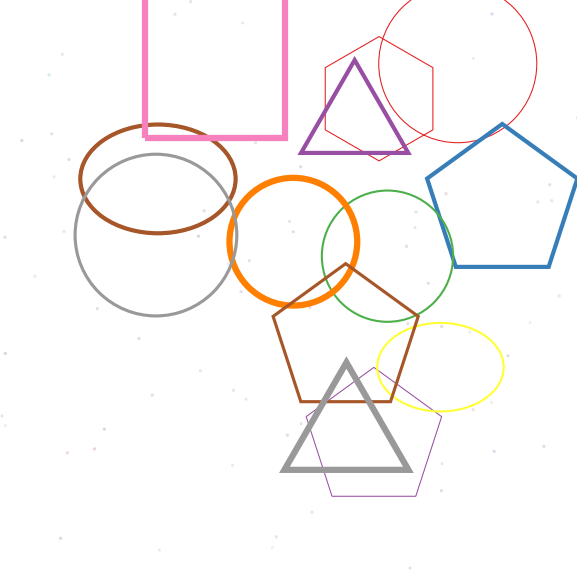[{"shape": "hexagon", "thickness": 0.5, "radius": 0.54, "center": [0.656, 0.828]}, {"shape": "circle", "thickness": 0.5, "radius": 0.68, "center": [0.793, 0.889]}, {"shape": "pentagon", "thickness": 2, "radius": 0.68, "center": [0.87, 0.648]}, {"shape": "circle", "thickness": 1, "radius": 0.57, "center": [0.671, 0.556]}, {"shape": "pentagon", "thickness": 0.5, "radius": 0.62, "center": [0.647, 0.24]}, {"shape": "triangle", "thickness": 2, "radius": 0.54, "center": [0.614, 0.788]}, {"shape": "circle", "thickness": 3, "radius": 0.55, "center": [0.508, 0.581]}, {"shape": "oval", "thickness": 1, "radius": 0.55, "center": [0.763, 0.363]}, {"shape": "pentagon", "thickness": 1.5, "radius": 0.66, "center": [0.599, 0.41]}, {"shape": "oval", "thickness": 2, "radius": 0.67, "center": [0.274, 0.689]}, {"shape": "square", "thickness": 3, "radius": 0.61, "center": [0.372, 0.882]}, {"shape": "circle", "thickness": 1.5, "radius": 0.7, "center": [0.27, 0.592]}, {"shape": "triangle", "thickness": 3, "radius": 0.62, "center": [0.6, 0.248]}]